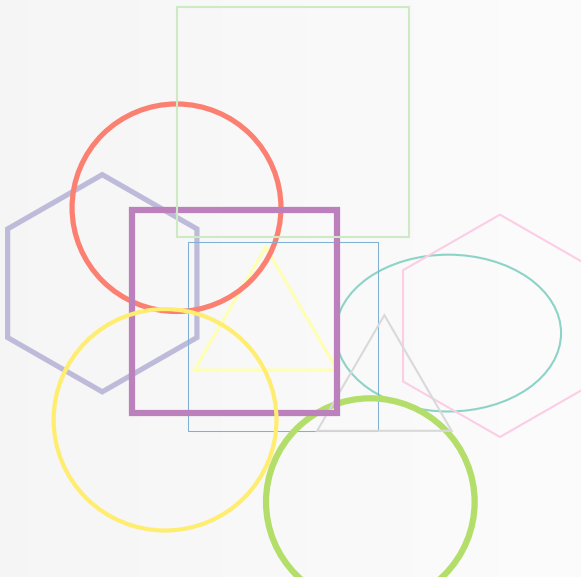[{"shape": "oval", "thickness": 1, "radius": 0.97, "center": [0.771, 0.422]}, {"shape": "triangle", "thickness": 1.5, "radius": 0.71, "center": [0.457, 0.429]}, {"shape": "hexagon", "thickness": 2.5, "radius": 0.94, "center": [0.176, 0.509]}, {"shape": "circle", "thickness": 2.5, "radius": 0.9, "center": [0.304, 0.639]}, {"shape": "square", "thickness": 0.5, "radius": 0.82, "center": [0.487, 0.416]}, {"shape": "circle", "thickness": 3, "radius": 0.9, "center": [0.637, 0.13]}, {"shape": "hexagon", "thickness": 1, "radius": 0.96, "center": [0.86, 0.435]}, {"shape": "triangle", "thickness": 1, "radius": 0.67, "center": [0.661, 0.32]}, {"shape": "square", "thickness": 3, "radius": 0.88, "center": [0.404, 0.46]}, {"shape": "square", "thickness": 1, "radius": 1.0, "center": [0.504, 0.787]}, {"shape": "circle", "thickness": 2, "radius": 0.96, "center": [0.284, 0.272]}]